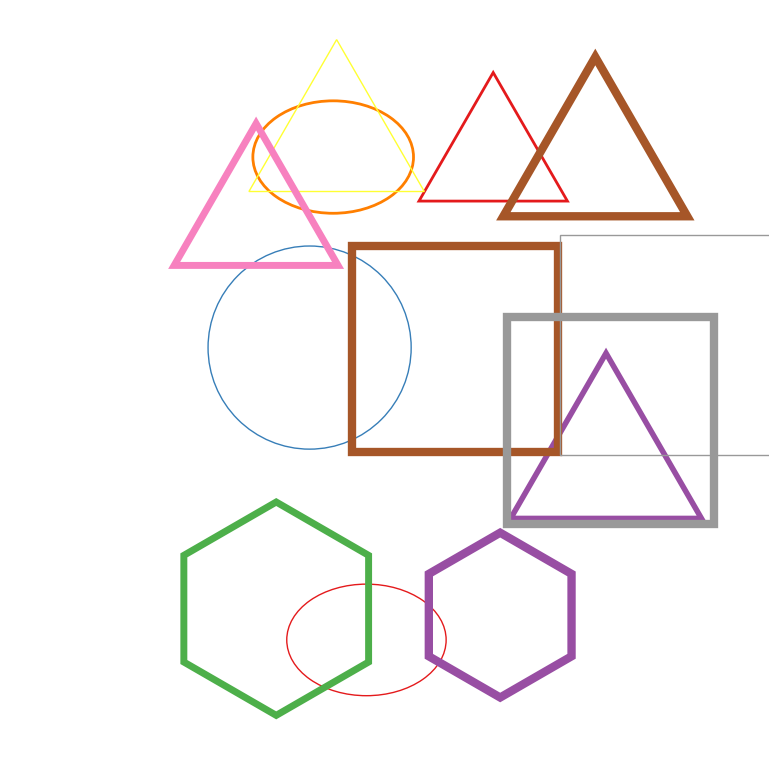[{"shape": "triangle", "thickness": 1, "radius": 0.56, "center": [0.641, 0.795]}, {"shape": "oval", "thickness": 0.5, "radius": 0.52, "center": [0.476, 0.169]}, {"shape": "circle", "thickness": 0.5, "radius": 0.66, "center": [0.402, 0.549]}, {"shape": "hexagon", "thickness": 2.5, "radius": 0.69, "center": [0.359, 0.209]}, {"shape": "triangle", "thickness": 2, "radius": 0.72, "center": [0.787, 0.398]}, {"shape": "hexagon", "thickness": 3, "radius": 0.54, "center": [0.65, 0.201]}, {"shape": "oval", "thickness": 1, "radius": 0.52, "center": [0.433, 0.796]}, {"shape": "triangle", "thickness": 0.5, "radius": 0.66, "center": [0.437, 0.817]}, {"shape": "square", "thickness": 3, "radius": 0.67, "center": [0.591, 0.546]}, {"shape": "triangle", "thickness": 3, "radius": 0.69, "center": [0.773, 0.788]}, {"shape": "triangle", "thickness": 2.5, "radius": 0.61, "center": [0.333, 0.717]}, {"shape": "square", "thickness": 0.5, "radius": 0.71, "center": [0.87, 0.552]}, {"shape": "square", "thickness": 3, "radius": 0.67, "center": [0.792, 0.454]}]